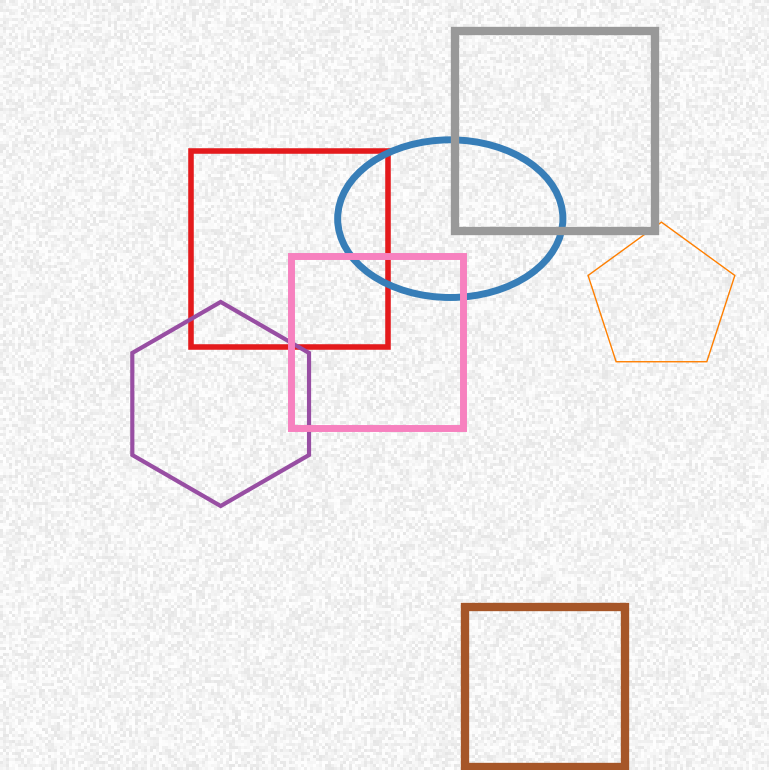[{"shape": "square", "thickness": 2, "radius": 0.64, "center": [0.376, 0.677]}, {"shape": "oval", "thickness": 2.5, "radius": 0.73, "center": [0.585, 0.716]}, {"shape": "hexagon", "thickness": 1.5, "radius": 0.66, "center": [0.287, 0.475]}, {"shape": "pentagon", "thickness": 0.5, "radius": 0.5, "center": [0.859, 0.611]}, {"shape": "square", "thickness": 3, "radius": 0.52, "center": [0.708, 0.108]}, {"shape": "square", "thickness": 2.5, "radius": 0.56, "center": [0.489, 0.555]}, {"shape": "square", "thickness": 3, "radius": 0.65, "center": [0.721, 0.83]}]